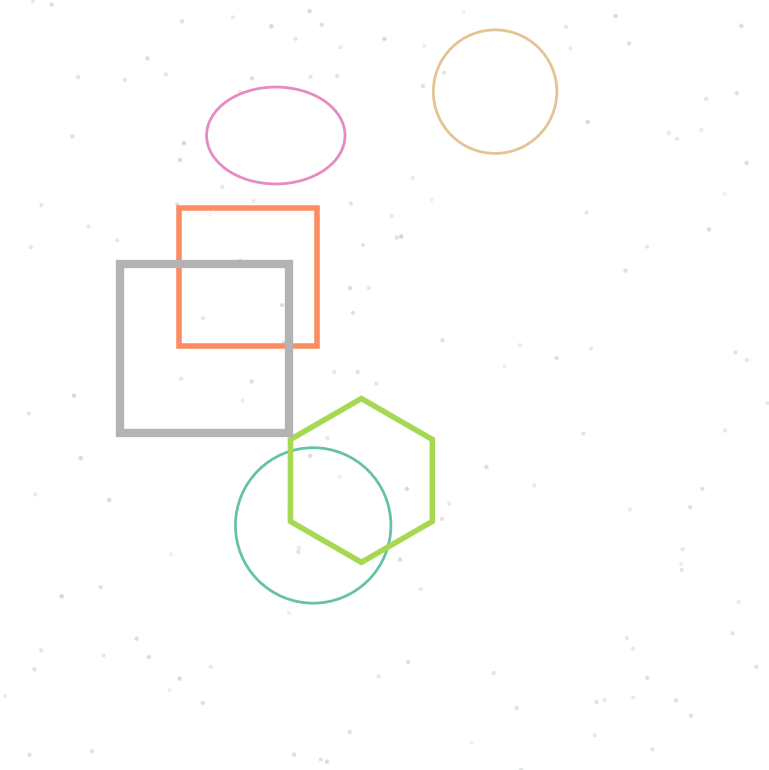[{"shape": "circle", "thickness": 1, "radius": 0.5, "center": [0.407, 0.318]}, {"shape": "square", "thickness": 2, "radius": 0.45, "center": [0.322, 0.64]}, {"shape": "oval", "thickness": 1, "radius": 0.45, "center": [0.358, 0.824]}, {"shape": "hexagon", "thickness": 2, "radius": 0.53, "center": [0.469, 0.376]}, {"shape": "circle", "thickness": 1, "radius": 0.4, "center": [0.643, 0.881]}, {"shape": "square", "thickness": 3, "radius": 0.55, "center": [0.266, 0.548]}]